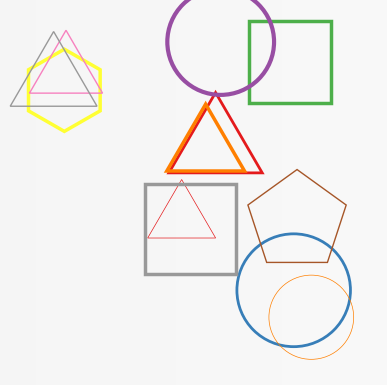[{"shape": "triangle", "thickness": 2, "radius": 0.7, "center": [0.556, 0.621]}, {"shape": "triangle", "thickness": 0.5, "radius": 0.51, "center": [0.469, 0.432]}, {"shape": "circle", "thickness": 2, "radius": 0.73, "center": [0.758, 0.246]}, {"shape": "square", "thickness": 2.5, "radius": 0.53, "center": [0.749, 0.839]}, {"shape": "circle", "thickness": 3, "radius": 0.69, "center": [0.57, 0.891]}, {"shape": "circle", "thickness": 0.5, "radius": 0.55, "center": [0.803, 0.176]}, {"shape": "triangle", "thickness": 2.5, "radius": 0.58, "center": [0.531, 0.614]}, {"shape": "hexagon", "thickness": 2.5, "radius": 0.53, "center": [0.166, 0.765]}, {"shape": "pentagon", "thickness": 1, "radius": 0.67, "center": [0.767, 0.426]}, {"shape": "triangle", "thickness": 1, "radius": 0.54, "center": [0.17, 0.813]}, {"shape": "square", "thickness": 2.5, "radius": 0.59, "center": [0.491, 0.406]}, {"shape": "triangle", "thickness": 1, "radius": 0.65, "center": [0.138, 0.789]}]